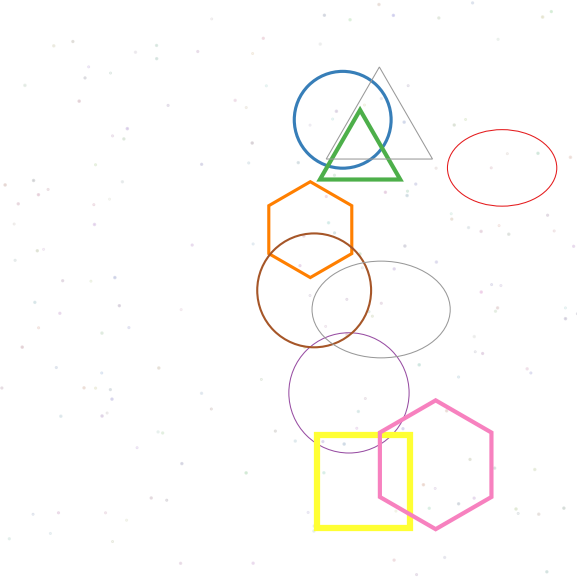[{"shape": "oval", "thickness": 0.5, "radius": 0.47, "center": [0.869, 0.708]}, {"shape": "circle", "thickness": 1.5, "radius": 0.42, "center": [0.593, 0.792]}, {"shape": "triangle", "thickness": 2, "radius": 0.4, "center": [0.624, 0.728]}, {"shape": "circle", "thickness": 0.5, "radius": 0.52, "center": [0.604, 0.319]}, {"shape": "hexagon", "thickness": 1.5, "radius": 0.41, "center": [0.537, 0.601]}, {"shape": "square", "thickness": 3, "radius": 0.4, "center": [0.629, 0.165]}, {"shape": "circle", "thickness": 1, "radius": 0.49, "center": [0.544, 0.496]}, {"shape": "hexagon", "thickness": 2, "radius": 0.56, "center": [0.754, 0.194]}, {"shape": "triangle", "thickness": 0.5, "radius": 0.53, "center": [0.657, 0.777]}, {"shape": "oval", "thickness": 0.5, "radius": 0.6, "center": [0.66, 0.463]}]